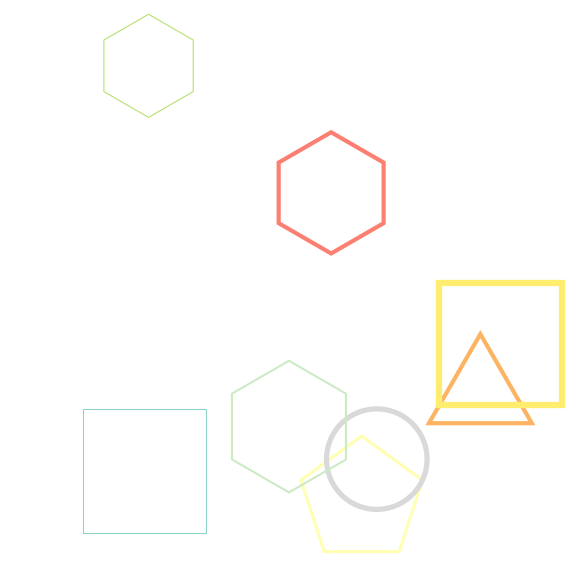[{"shape": "square", "thickness": 0.5, "radius": 0.54, "center": [0.25, 0.184]}, {"shape": "pentagon", "thickness": 1.5, "radius": 0.55, "center": [0.626, 0.133]}, {"shape": "hexagon", "thickness": 2, "radius": 0.52, "center": [0.573, 0.665]}, {"shape": "triangle", "thickness": 2, "radius": 0.51, "center": [0.832, 0.318]}, {"shape": "hexagon", "thickness": 0.5, "radius": 0.45, "center": [0.257, 0.885]}, {"shape": "circle", "thickness": 2.5, "radius": 0.44, "center": [0.652, 0.204]}, {"shape": "hexagon", "thickness": 1, "radius": 0.57, "center": [0.5, 0.26]}, {"shape": "square", "thickness": 3, "radius": 0.53, "center": [0.867, 0.404]}]